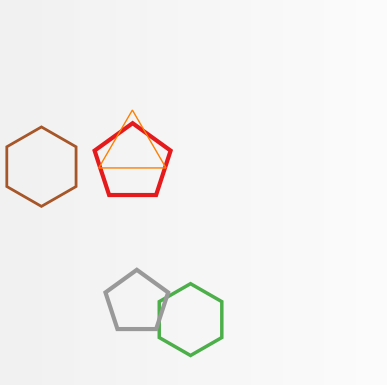[{"shape": "pentagon", "thickness": 3, "radius": 0.52, "center": [0.342, 0.577]}, {"shape": "hexagon", "thickness": 2.5, "radius": 0.47, "center": [0.492, 0.17]}, {"shape": "triangle", "thickness": 1, "radius": 0.5, "center": [0.342, 0.614]}, {"shape": "hexagon", "thickness": 2, "radius": 0.52, "center": [0.107, 0.567]}, {"shape": "pentagon", "thickness": 3, "radius": 0.43, "center": [0.353, 0.214]}]